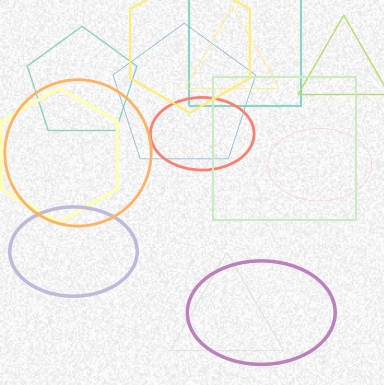[{"shape": "pentagon", "thickness": 1, "radius": 0.75, "center": [0.213, 0.782]}, {"shape": "square", "thickness": 1.5, "radius": 0.73, "center": [0.636, 0.869]}, {"shape": "hexagon", "thickness": 2.5, "radius": 0.87, "center": [0.154, 0.597]}, {"shape": "oval", "thickness": 2.5, "radius": 0.83, "center": [0.191, 0.347]}, {"shape": "oval", "thickness": 2, "radius": 0.67, "center": [0.525, 0.653]}, {"shape": "pentagon", "thickness": 0.5, "radius": 0.97, "center": [0.479, 0.745]}, {"shape": "circle", "thickness": 2, "radius": 0.95, "center": [0.203, 0.603]}, {"shape": "triangle", "thickness": 1, "radius": 0.69, "center": [0.893, 0.823]}, {"shape": "oval", "thickness": 0.5, "radius": 0.67, "center": [0.83, 0.572]}, {"shape": "triangle", "thickness": 0.5, "radius": 0.85, "center": [0.589, 0.174]}, {"shape": "oval", "thickness": 2.5, "radius": 0.96, "center": [0.679, 0.188]}, {"shape": "square", "thickness": 1.5, "radius": 0.92, "center": [0.739, 0.614]}, {"shape": "hexagon", "thickness": 1.5, "radius": 0.9, "center": [0.494, 0.886]}, {"shape": "triangle", "thickness": 0.5, "radius": 0.71, "center": [0.603, 0.841]}]